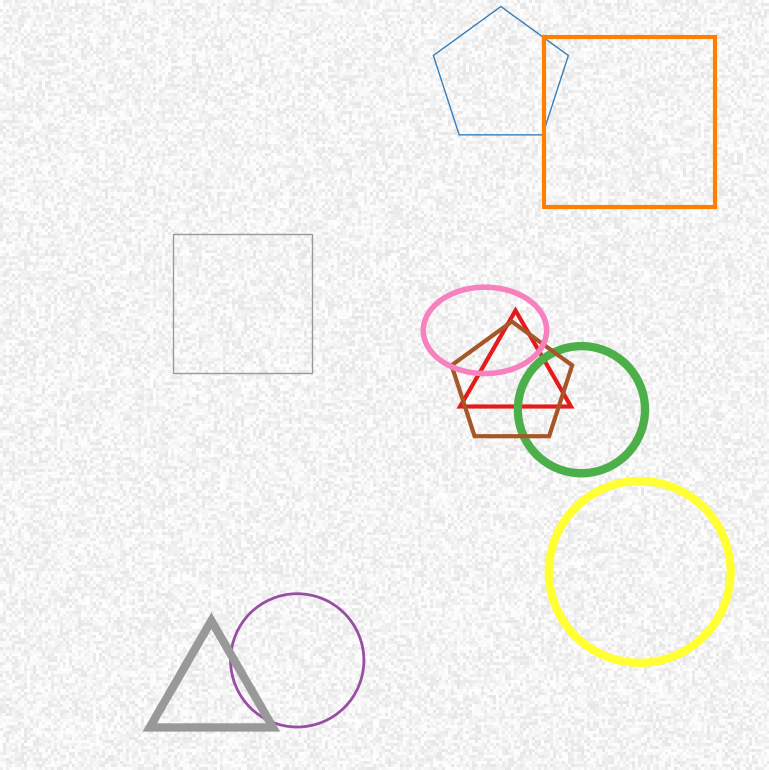[{"shape": "triangle", "thickness": 1.5, "radius": 0.42, "center": [0.67, 0.514]}, {"shape": "pentagon", "thickness": 0.5, "radius": 0.46, "center": [0.65, 0.899]}, {"shape": "circle", "thickness": 3, "radius": 0.41, "center": [0.755, 0.468]}, {"shape": "circle", "thickness": 1, "radius": 0.43, "center": [0.386, 0.142]}, {"shape": "square", "thickness": 1.5, "radius": 0.55, "center": [0.818, 0.842]}, {"shape": "circle", "thickness": 3, "radius": 0.59, "center": [0.831, 0.257]}, {"shape": "pentagon", "thickness": 1.5, "radius": 0.41, "center": [0.665, 0.5]}, {"shape": "oval", "thickness": 2, "radius": 0.4, "center": [0.63, 0.571]}, {"shape": "triangle", "thickness": 3, "radius": 0.46, "center": [0.274, 0.101]}, {"shape": "square", "thickness": 0.5, "radius": 0.45, "center": [0.314, 0.606]}]